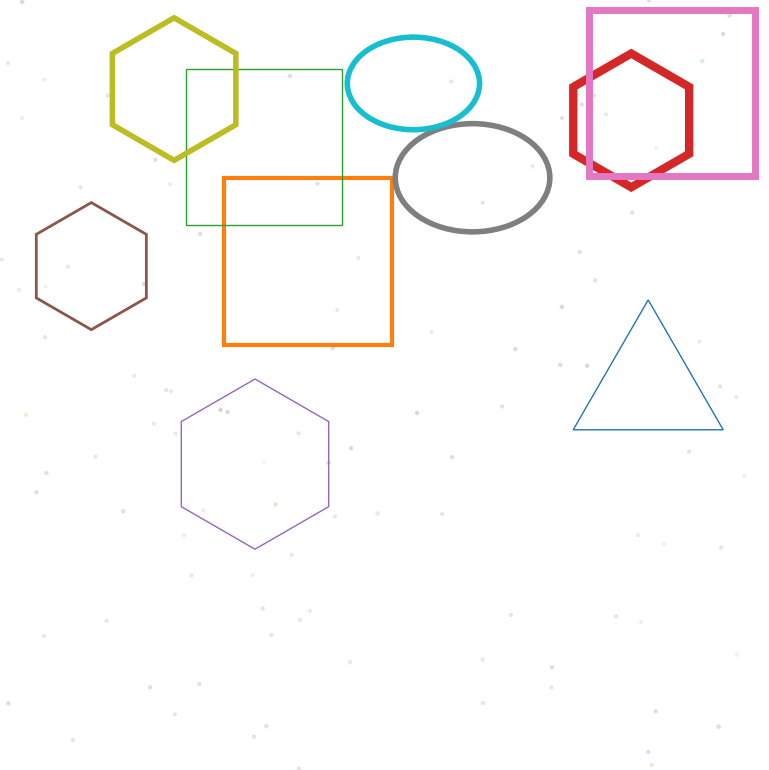[{"shape": "triangle", "thickness": 0.5, "radius": 0.56, "center": [0.842, 0.498]}, {"shape": "square", "thickness": 1.5, "radius": 0.54, "center": [0.4, 0.66]}, {"shape": "square", "thickness": 0.5, "radius": 0.51, "center": [0.343, 0.809]}, {"shape": "hexagon", "thickness": 3, "radius": 0.43, "center": [0.82, 0.844]}, {"shape": "hexagon", "thickness": 0.5, "radius": 0.55, "center": [0.331, 0.397]}, {"shape": "hexagon", "thickness": 1, "radius": 0.41, "center": [0.119, 0.654]}, {"shape": "square", "thickness": 2.5, "radius": 0.54, "center": [0.873, 0.879]}, {"shape": "oval", "thickness": 2, "radius": 0.5, "center": [0.614, 0.769]}, {"shape": "hexagon", "thickness": 2, "radius": 0.46, "center": [0.226, 0.884]}, {"shape": "oval", "thickness": 2, "radius": 0.43, "center": [0.537, 0.892]}]